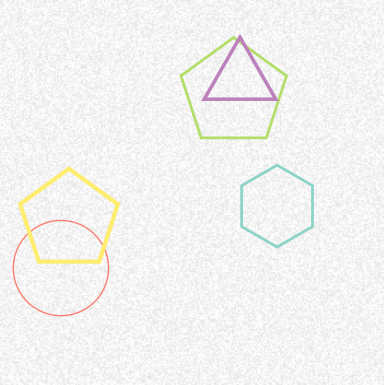[{"shape": "hexagon", "thickness": 2, "radius": 0.53, "center": [0.72, 0.465]}, {"shape": "circle", "thickness": 1, "radius": 0.62, "center": [0.158, 0.304]}, {"shape": "pentagon", "thickness": 2, "radius": 0.72, "center": [0.607, 0.758]}, {"shape": "triangle", "thickness": 2.5, "radius": 0.54, "center": [0.623, 0.796]}, {"shape": "pentagon", "thickness": 3, "radius": 0.67, "center": [0.179, 0.428]}]